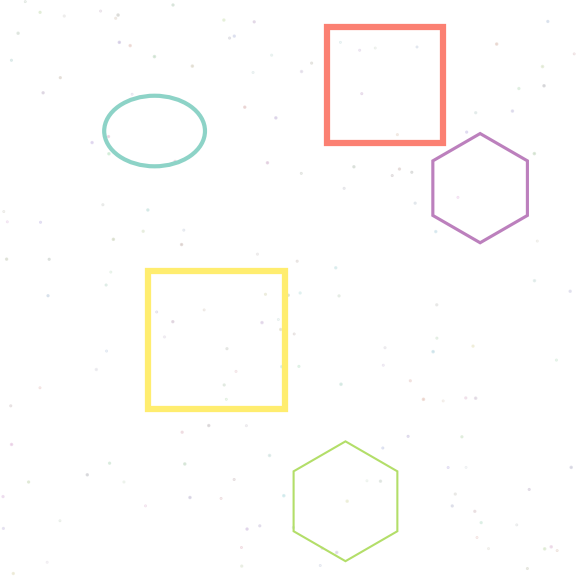[{"shape": "oval", "thickness": 2, "radius": 0.44, "center": [0.268, 0.772]}, {"shape": "square", "thickness": 3, "radius": 0.5, "center": [0.667, 0.852]}, {"shape": "hexagon", "thickness": 1, "radius": 0.52, "center": [0.598, 0.131]}, {"shape": "hexagon", "thickness": 1.5, "radius": 0.47, "center": [0.831, 0.673]}, {"shape": "square", "thickness": 3, "radius": 0.6, "center": [0.375, 0.41]}]